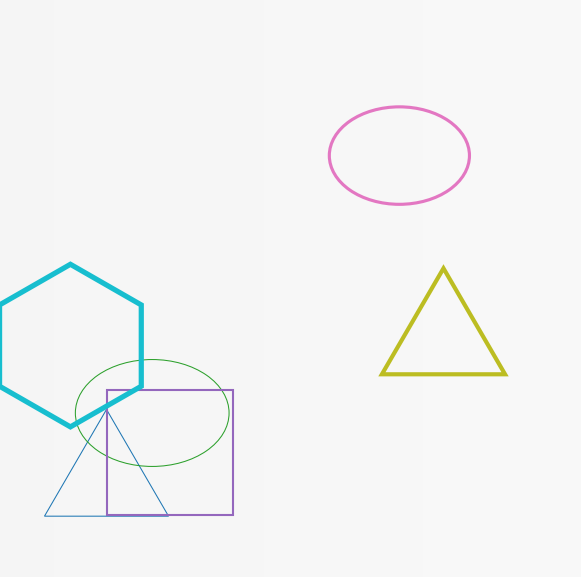[{"shape": "triangle", "thickness": 0.5, "radius": 0.62, "center": [0.183, 0.167]}, {"shape": "oval", "thickness": 0.5, "radius": 0.66, "center": [0.262, 0.284]}, {"shape": "square", "thickness": 1, "radius": 0.54, "center": [0.293, 0.215]}, {"shape": "oval", "thickness": 1.5, "radius": 0.6, "center": [0.687, 0.73]}, {"shape": "triangle", "thickness": 2, "radius": 0.61, "center": [0.763, 0.412]}, {"shape": "hexagon", "thickness": 2.5, "radius": 0.7, "center": [0.121, 0.401]}]